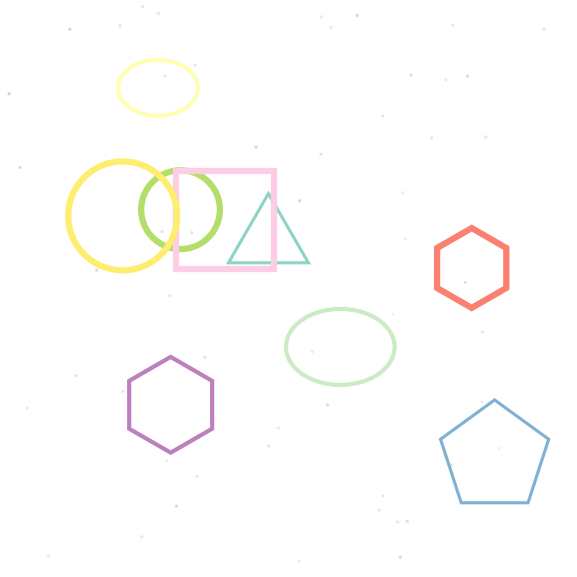[{"shape": "triangle", "thickness": 1.5, "radius": 0.4, "center": [0.465, 0.584]}, {"shape": "oval", "thickness": 2, "radius": 0.35, "center": [0.273, 0.847]}, {"shape": "hexagon", "thickness": 3, "radius": 0.35, "center": [0.817, 0.535]}, {"shape": "pentagon", "thickness": 1.5, "radius": 0.49, "center": [0.856, 0.208]}, {"shape": "circle", "thickness": 3, "radius": 0.34, "center": [0.313, 0.636]}, {"shape": "square", "thickness": 3, "radius": 0.42, "center": [0.389, 0.619]}, {"shape": "hexagon", "thickness": 2, "radius": 0.41, "center": [0.296, 0.298]}, {"shape": "oval", "thickness": 2, "radius": 0.47, "center": [0.589, 0.398]}, {"shape": "circle", "thickness": 3, "radius": 0.47, "center": [0.212, 0.625]}]